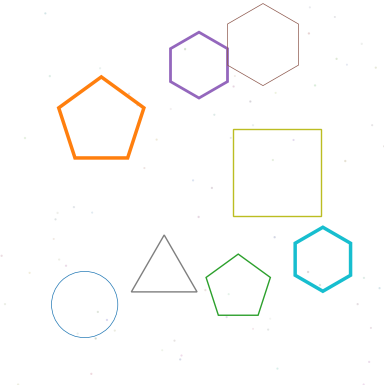[{"shape": "circle", "thickness": 0.5, "radius": 0.43, "center": [0.22, 0.209]}, {"shape": "pentagon", "thickness": 2.5, "radius": 0.58, "center": [0.263, 0.684]}, {"shape": "pentagon", "thickness": 1, "radius": 0.44, "center": [0.619, 0.252]}, {"shape": "hexagon", "thickness": 2, "radius": 0.43, "center": [0.517, 0.831]}, {"shape": "hexagon", "thickness": 0.5, "radius": 0.53, "center": [0.683, 0.884]}, {"shape": "triangle", "thickness": 1, "radius": 0.49, "center": [0.426, 0.291]}, {"shape": "square", "thickness": 1, "radius": 0.57, "center": [0.72, 0.552]}, {"shape": "hexagon", "thickness": 2.5, "radius": 0.42, "center": [0.839, 0.327]}]